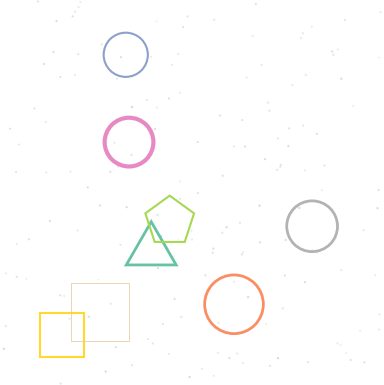[{"shape": "triangle", "thickness": 2, "radius": 0.37, "center": [0.393, 0.349]}, {"shape": "circle", "thickness": 2, "radius": 0.38, "center": [0.608, 0.21]}, {"shape": "circle", "thickness": 1.5, "radius": 0.29, "center": [0.327, 0.858]}, {"shape": "circle", "thickness": 3, "radius": 0.32, "center": [0.335, 0.631]}, {"shape": "pentagon", "thickness": 1.5, "radius": 0.33, "center": [0.441, 0.425]}, {"shape": "square", "thickness": 1.5, "radius": 0.29, "center": [0.162, 0.131]}, {"shape": "square", "thickness": 0.5, "radius": 0.37, "center": [0.261, 0.19]}, {"shape": "circle", "thickness": 2, "radius": 0.33, "center": [0.811, 0.412]}]